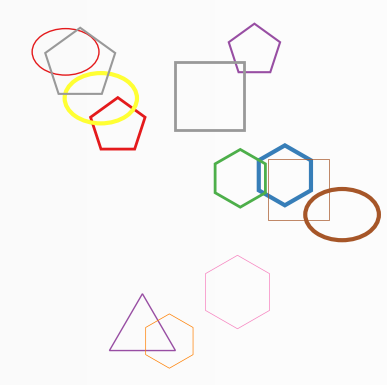[{"shape": "oval", "thickness": 1, "radius": 0.43, "center": [0.169, 0.865]}, {"shape": "pentagon", "thickness": 2, "radius": 0.37, "center": [0.304, 0.673]}, {"shape": "hexagon", "thickness": 3, "radius": 0.39, "center": [0.735, 0.545]}, {"shape": "hexagon", "thickness": 2, "radius": 0.37, "center": [0.62, 0.537]}, {"shape": "triangle", "thickness": 1, "radius": 0.49, "center": [0.368, 0.139]}, {"shape": "pentagon", "thickness": 1.5, "radius": 0.35, "center": [0.657, 0.869]}, {"shape": "hexagon", "thickness": 0.5, "radius": 0.35, "center": [0.437, 0.114]}, {"shape": "oval", "thickness": 3, "radius": 0.47, "center": [0.26, 0.745]}, {"shape": "oval", "thickness": 3, "radius": 0.48, "center": [0.883, 0.443]}, {"shape": "square", "thickness": 0.5, "radius": 0.4, "center": [0.77, 0.508]}, {"shape": "hexagon", "thickness": 0.5, "radius": 0.48, "center": [0.613, 0.241]}, {"shape": "pentagon", "thickness": 1.5, "radius": 0.47, "center": [0.207, 0.833]}, {"shape": "square", "thickness": 2, "radius": 0.45, "center": [0.541, 0.751]}]